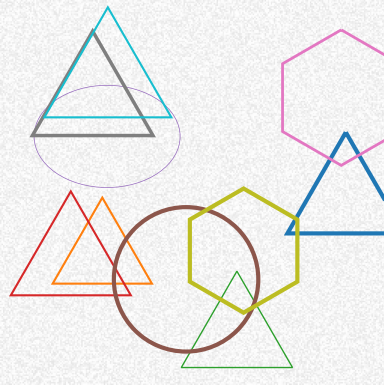[{"shape": "triangle", "thickness": 3, "radius": 0.88, "center": [0.898, 0.481]}, {"shape": "triangle", "thickness": 1.5, "radius": 0.74, "center": [0.266, 0.338]}, {"shape": "triangle", "thickness": 1, "radius": 0.83, "center": [0.615, 0.129]}, {"shape": "triangle", "thickness": 1.5, "radius": 0.9, "center": [0.184, 0.323]}, {"shape": "oval", "thickness": 0.5, "radius": 0.95, "center": [0.278, 0.646]}, {"shape": "circle", "thickness": 3, "radius": 0.94, "center": [0.483, 0.274]}, {"shape": "hexagon", "thickness": 2, "radius": 0.88, "center": [0.886, 0.746]}, {"shape": "triangle", "thickness": 2.5, "radius": 0.9, "center": [0.241, 0.738]}, {"shape": "hexagon", "thickness": 3, "radius": 0.81, "center": [0.633, 0.349]}, {"shape": "triangle", "thickness": 1.5, "radius": 0.95, "center": [0.28, 0.79]}]